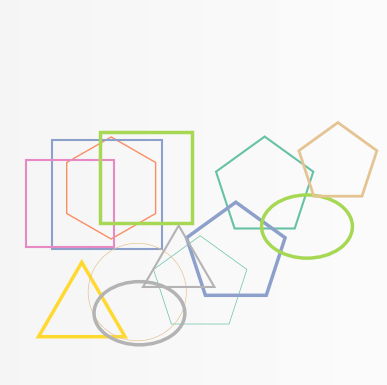[{"shape": "pentagon", "thickness": 1.5, "radius": 0.66, "center": [0.683, 0.513]}, {"shape": "pentagon", "thickness": 0.5, "radius": 0.63, "center": [0.517, 0.261]}, {"shape": "hexagon", "thickness": 1, "radius": 0.66, "center": [0.287, 0.512]}, {"shape": "pentagon", "thickness": 2.5, "radius": 0.67, "center": [0.609, 0.341]}, {"shape": "square", "thickness": 1.5, "radius": 0.71, "center": [0.277, 0.494]}, {"shape": "square", "thickness": 1.5, "radius": 0.57, "center": [0.181, 0.471]}, {"shape": "square", "thickness": 2.5, "radius": 0.59, "center": [0.376, 0.539]}, {"shape": "oval", "thickness": 2.5, "radius": 0.59, "center": [0.792, 0.412]}, {"shape": "triangle", "thickness": 2.5, "radius": 0.64, "center": [0.211, 0.19]}, {"shape": "circle", "thickness": 0.5, "radius": 0.63, "center": [0.354, 0.241]}, {"shape": "pentagon", "thickness": 2, "radius": 0.53, "center": [0.872, 0.576]}, {"shape": "triangle", "thickness": 1.5, "radius": 0.53, "center": [0.461, 0.308]}, {"shape": "oval", "thickness": 2.5, "radius": 0.59, "center": [0.36, 0.186]}]